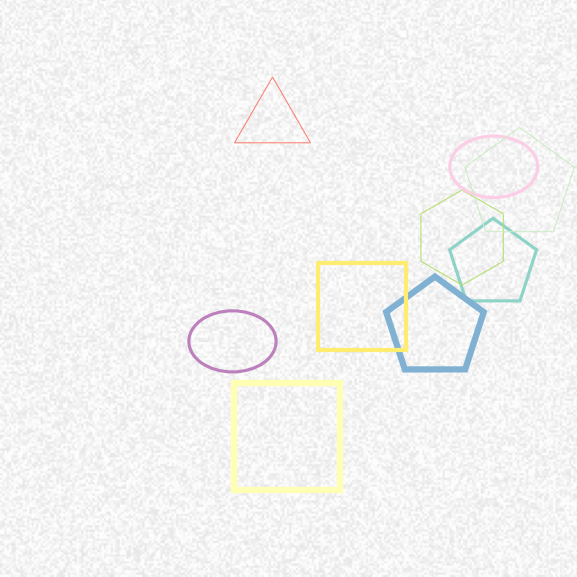[{"shape": "pentagon", "thickness": 1.5, "radius": 0.4, "center": [0.854, 0.542]}, {"shape": "square", "thickness": 3, "radius": 0.46, "center": [0.497, 0.243]}, {"shape": "triangle", "thickness": 0.5, "radius": 0.38, "center": [0.472, 0.79]}, {"shape": "pentagon", "thickness": 3, "radius": 0.44, "center": [0.753, 0.431]}, {"shape": "hexagon", "thickness": 0.5, "radius": 0.41, "center": [0.8, 0.588]}, {"shape": "oval", "thickness": 1.5, "radius": 0.38, "center": [0.855, 0.71]}, {"shape": "oval", "thickness": 1.5, "radius": 0.38, "center": [0.403, 0.408]}, {"shape": "pentagon", "thickness": 0.5, "radius": 0.5, "center": [0.9, 0.679]}, {"shape": "square", "thickness": 2, "radius": 0.38, "center": [0.627, 0.469]}]